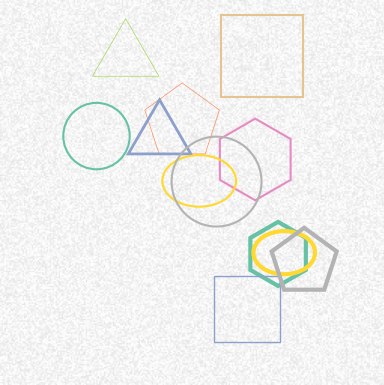[{"shape": "circle", "thickness": 1.5, "radius": 0.43, "center": [0.251, 0.647]}, {"shape": "hexagon", "thickness": 3, "radius": 0.42, "center": [0.722, 0.34]}, {"shape": "pentagon", "thickness": 0.5, "radius": 0.51, "center": [0.473, 0.683]}, {"shape": "triangle", "thickness": 2, "radius": 0.47, "center": [0.414, 0.647]}, {"shape": "square", "thickness": 1, "radius": 0.43, "center": [0.643, 0.196]}, {"shape": "hexagon", "thickness": 1.5, "radius": 0.53, "center": [0.663, 0.586]}, {"shape": "triangle", "thickness": 0.5, "radius": 0.5, "center": [0.326, 0.852]}, {"shape": "oval", "thickness": 1.5, "radius": 0.48, "center": [0.517, 0.53]}, {"shape": "oval", "thickness": 3, "radius": 0.4, "center": [0.738, 0.344]}, {"shape": "square", "thickness": 1.5, "radius": 0.53, "center": [0.68, 0.854]}, {"shape": "pentagon", "thickness": 3, "radius": 0.44, "center": [0.79, 0.319]}, {"shape": "circle", "thickness": 1.5, "radius": 0.58, "center": [0.562, 0.528]}]